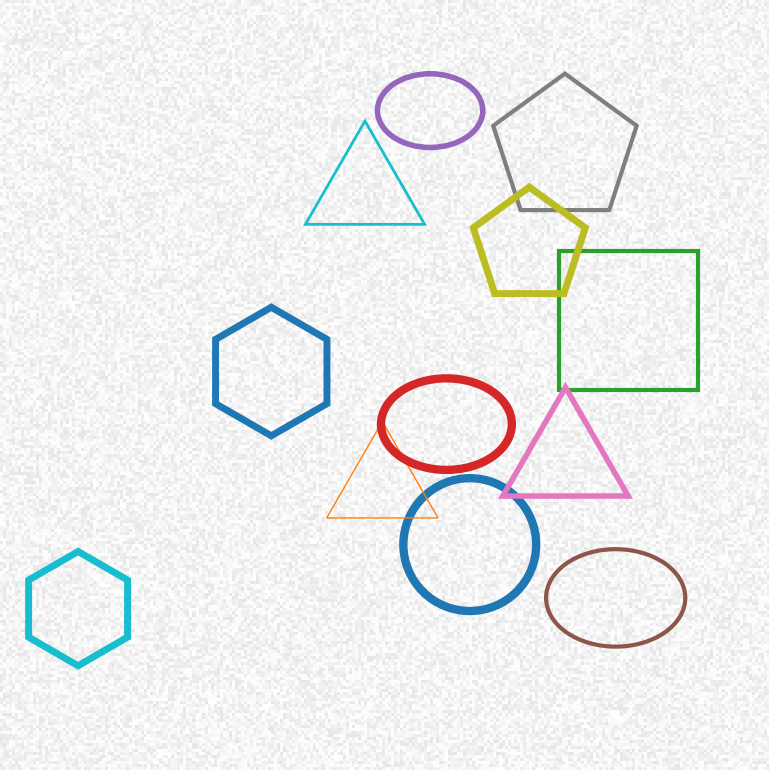[{"shape": "circle", "thickness": 3, "radius": 0.43, "center": [0.61, 0.293]}, {"shape": "hexagon", "thickness": 2.5, "radius": 0.42, "center": [0.352, 0.517]}, {"shape": "triangle", "thickness": 0.5, "radius": 0.42, "center": [0.497, 0.369]}, {"shape": "square", "thickness": 1.5, "radius": 0.45, "center": [0.816, 0.584]}, {"shape": "oval", "thickness": 3, "radius": 0.42, "center": [0.58, 0.449]}, {"shape": "oval", "thickness": 2, "radius": 0.34, "center": [0.559, 0.856]}, {"shape": "oval", "thickness": 1.5, "radius": 0.45, "center": [0.8, 0.224]}, {"shape": "triangle", "thickness": 2, "radius": 0.47, "center": [0.734, 0.403]}, {"shape": "pentagon", "thickness": 1.5, "radius": 0.49, "center": [0.734, 0.806]}, {"shape": "pentagon", "thickness": 2.5, "radius": 0.38, "center": [0.687, 0.681]}, {"shape": "triangle", "thickness": 1, "radius": 0.45, "center": [0.474, 0.753]}, {"shape": "hexagon", "thickness": 2.5, "radius": 0.37, "center": [0.101, 0.21]}]